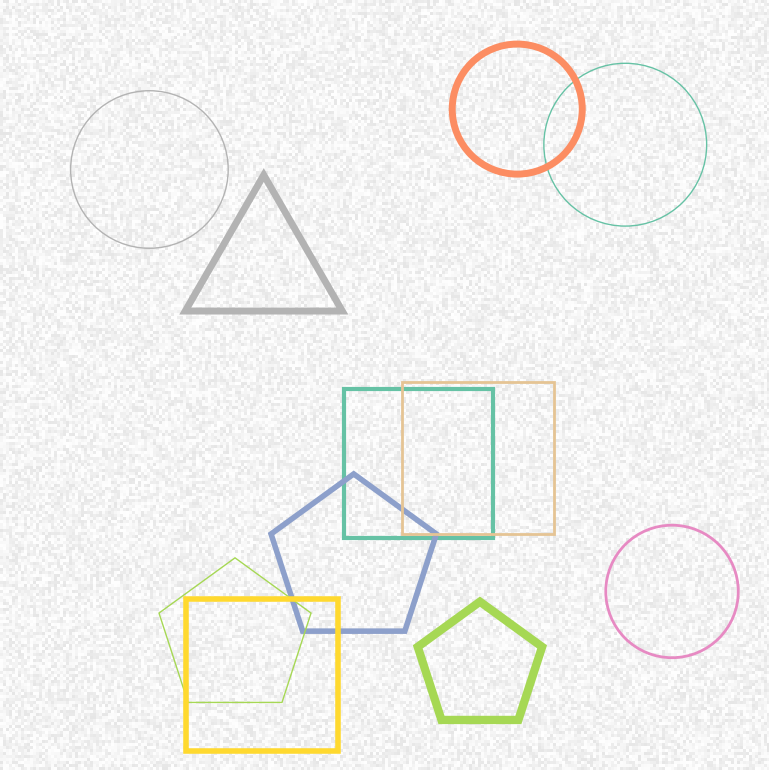[{"shape": "circle", "thickness": 0.5, "radius": 0.53, "center": [0.812, 0.812]}, {"shape": "square", "thickness": 1.5, "radius": 0.48, "center": [0.544, 0.398]}, {"shape": "circle", "thickness": 2.5, "radius": 0.42, "center": [0.672, 0.858]}, {"shape": "pentagon", "thickness": 2, "radius": 0.56, "center": [0.459, 0.272]}, {"shape": "circle", "thickness": 1, "radius": 0.43, "center": [0.873, 0.232]}, {"shape": "pentagon", "thickness": 0.5, "radius": 0.52, "center": [0.305, 0.172]}, {"shape": "pentagon", "thickness": 3, "radius": 0.42, "center": [0.623, 0.134]}, {"shape": "square", "thickness": 2, "radius": 0.49, "center": [0.34, 0.123]}, {"shape": "square", "thickness": 1, "radius": 0.49, "center": [0.621, 0.406]}, {"shape": "circle", "thickness": 0.5, "radius": 0.51, "center": [0.194, 0.78]}, {"shape": "triangle", "thickness": 2.5, "radius": 0.59, "center": [0.343, 0.655]}]